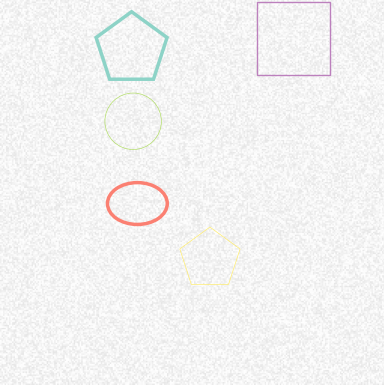[{"shape": "pentagon", "thickness": 2.5, "radius": 0.48, "center": [0.342, 0.873]}, {"shape": "oval", "thickness": 2.5, "radius": 0.39, "center": [0.357, 0.471]}, {"shape": "circle", "thickness": 0.5, "radius": 0.37, "center": [0.346, 0.685]}, {"shape": "square", "thickness": 1, "radius": 0.47, "center": [0.763, 0.9]}, {"shape": "pentagon", "thickness": 0.5, "radius": 0.41, "center": [0.545, 0.328]}]